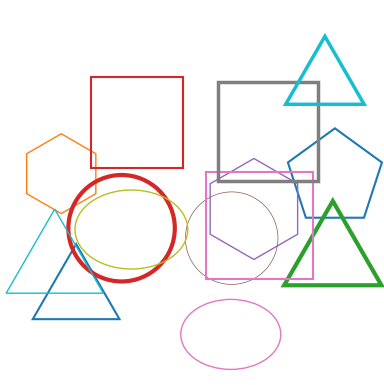[{"shape": "triangle", "thickness": 1.5, "radius": 0.65, "center": [0.198, 0.236]}, {"shape": "pentagon", "thickness": 1.5, "radius": 0.64, "center": [0.87, 0.538]}, {"shape": "hexagon", "thickness": 1, "radius": 0.52, "center": [0.159, 0.549]}, {"shape": "triangle", "thickness": 3, "radius": 0.73, "center": [0.864, 0.332]}, {"shape": "square", "thickness": 1.5, "radius": 0.59, "center": [0.356, 0.682]}, {"shape": "circle", "thickness": 3, "radius": 0.69, "center": [0.316, 0.407]}, {"shape": "hexagon", "thickness": 1, "radius": 0.66, "center": [0.659, 0.457]}, {"shape": "circle", "thickness": 0.5, "radius": 0.6, "center": [0.602, 0.381]}, {"shape": "oval", "thickness": 1, "radius": 0.65, "center": [0.599, 0.131]}, {"shape": "square", "thickness": 1.5, "radius": 0.7, "center": [0.674, 0.414]}, {"shape": "square", "thickness": 2.5, "radius": 0.64, "center": [0.696, 0.658]}, {"shape": "oval", "thickness": 1, "radius": 0.73, "center": [0.341, 0.404]}, {"shape": "triangle", "thickness": 2.5, "radius": 0.59, "center": [0.844, 0.788]}, {"shape": "triangle", "thickness": 1, "radius": 0.73, "center": [0.142, 0.311]}]